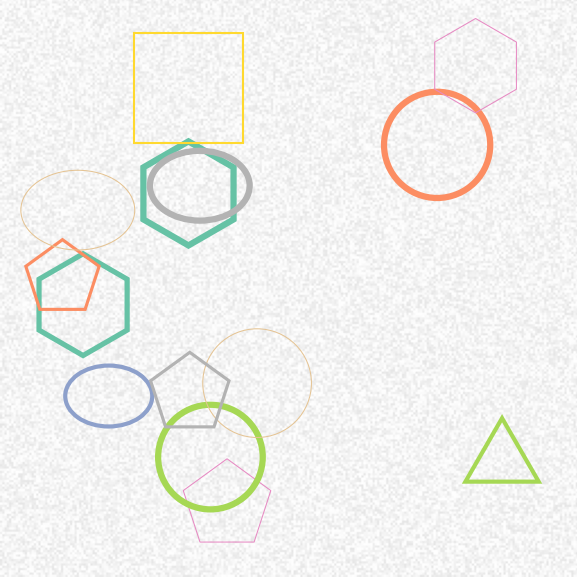[{"shape": "hexagon", "thickness": 2.5, "radius": 0.44, "center": [0.144, 0.472]}, {"shape": "hexagon", "thickness": 3, "radius": 0.45, "center": [0.326, 0.664]}, {"shape": "pentagon", "thickness": 1.5, "radius": 0.33, "center": [0.108, 0.517]}, {"shape": "circle", "thickness": 3, "radius": 0.46, "center": [0.757, 0.748]}, {"shape": "oval", "thickness": 2, "radius": 0.38, "center": [0.188, 0.313]}, {"shape": "pentagon", "thickness": 0.5, "radius": 0.4, "center": [0.393, 0.125]}, {"shape": "hexagon", "thickness": 0.5, "radius": 0.41, "center": [0.824, 0.885]}, {"shape": "circle", "thickness": 3, "radius": 0.45, "center": [0.364, 0.208]}, {"shape": "triangle", "thickness": 2, "radius": 0.37, "center": [0.869, 0.202]}, {"shape": "square", "thickness": 1, "radius": 0.47, "center": [0.326, 0.847]}, {"shape": "oval", "thickness": 0.5, "radius": 0.49, "center": [0.135, 0.635]}, {"shape": "circle", "thickness": 0.5, "radius": 0.47, "center": [0.445, 0.336]}, {"shape": "oval", "thickness": 3, "radius": 0.43, "center": [0.346, 0.678]}, {"shape": "pentagon", "thickness": 1.5, "radius": 0.36, "center": [0.329, 0.318]}]